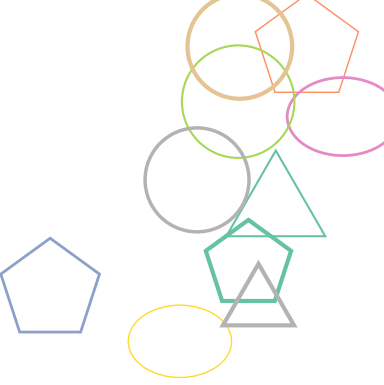[{"shape": "pentagon", "thickness": 3, "radius": 0.58, "center": [0.645, 0.312]}, {"shape": "triangle", "thickness": 1.5, "radius": 0.74, "center": [0.716, 0.461]}, {"shape": "pentagon", "thickness": 1, "radius": 0.7, "center": [0.797, 0.874]}, {"shape": "pentagon", "thickness": 2, "radius": 0.67, "center": [0.13, 0.246]}, {"shape": "oval", "thickness": 2, "radius": 0.72, "center": [0.891, 0.697]}, {"shape": "circle", "thickness": 1.5, "radius": 0.73, "center": [0.619, 0.736]}, {"shape": "oval", "thickness": 1, "radius": 0.67, "center": [0.467, 0.113]}, {"shape": "circle", "thickness": 3, "radius": 0.68, "center": [0.623, 0.879]}, {"shape": "triangle", "thickness": 3, "radius": 0.53, "center": [0.671, 0.208]}, {"shape": "circle", "thickness": 2.5, "radius": 0.67, "center": [0.512, 0.533]}]